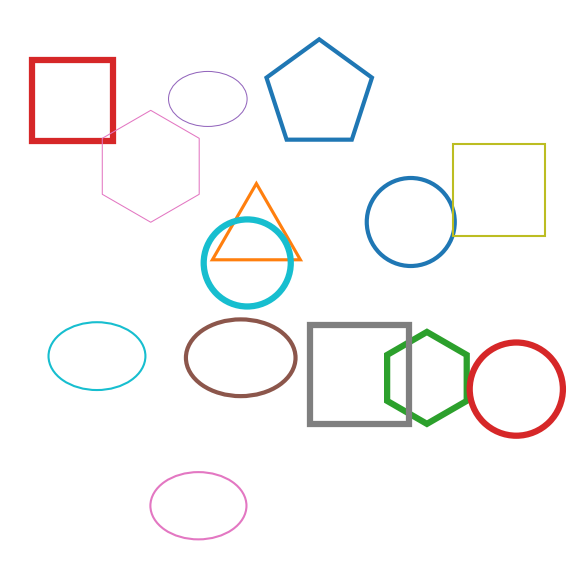[{"shape": "pentagon", "thickness": 2, "radius": 0.48, "center": [0.553, 0.835]}, {"shape": "circle", "thickness": 2, "radius": 0.38, "center": [0.711, 0.615]}, {"shape": "triangle", "thickness": 1.5, "radius": 0.44, "center": [0.444, 0.593]}, {"shape": "hexagon", "thickness": 3, "radius": 0.4, "center": [0.739, 0.345]}, {"shape": "square", "thickness": 3, "radius": 0.35, "center": [0.125, 0.826]}, {"shape": "circle", "thickness": 3, "radius": 0.4, "center": [0.894, 0.325]}, {"shape": "oval", "thickness": 0.5, "radius": 0.34, "center": [0.36, 0.828]}, {"shape": "oval", "thickness": 2, "radius": 0.47, "center": [0.417, 0.38]}, {"shape": "oval", "thickness": 1, "radius": 0.42, "center": [0.344, 0.123]}, {"shape": "hexagon", "thickness": 0.5, "radius": 0.48, "center": [0.261, 0.711]}, {"shape": "square", "thickness": 3, "radius": 0.43, "center": [0.622, 0.351]}, {"shape": "square", "thickness": 1, "radius": 0.4, "center": [0.864, 0.67]}, {"shape": "oval", "thickness": 1, "radius": 0.42, "center": [0.168, 0.382]}, {"shape": "circle", "thickness": 3, "radius": 0.38, "center": [0.428, 0.544]}]